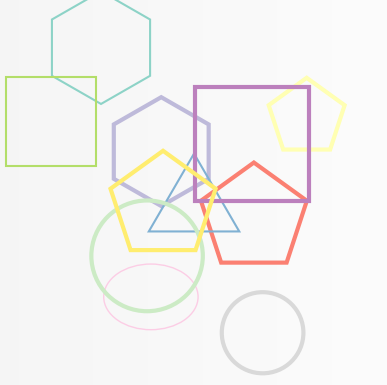[{"shape": "hexagon", "thickness": 1.5, "radius": 0.73, "center": [0.261, 0.876]}, {"shape": "pentagon", "thickness": 3, "radius": 0.52, "center": [0.791, 0.695]}, {"shape": "hexagon", "thickness": 3, "radius": 0.71, "center": [0.416, 0.606]}, {"shape": "pentagon", "thickness": 3, "radius": 0.72, "center": [0.655, 0.434]}, {"shape": "triangle", "thickness": 1.5, "radius": 0.67, "center": [0.501, 0.466]}, {"shape": "square", "thickness": 1.5, "radius": 0.58, "center": [0.131, 0.684]}, {"shape": "oval", "thickness": 1, "radius": 0.61, "center": [0.389, 0.229]}, {"shape": "circle", "thickness": 3, "radius": 0.53, "center": [0.678, 0.136]}, {"shape": "square", "thickness": 3, "radius": 0.74, "center": [0.65, 0.626]}, {"shape": "circle", "thickness": 3, "radius": 0.72, "center": [0.38, 0.335]}, {"shape": "pentagon", "thickness": 3, "radius": 0.71, "center": [0.421, 0.466]}]